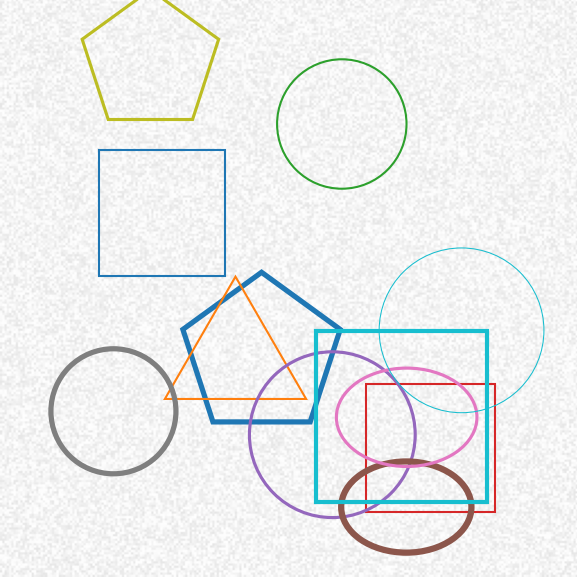[{"shape": "pentagon", "thickness": 2.5, "radius": 0.72, "center": [0.453, 0.384]}, {"shape": "square", "thickness": 1, "radius": 0.55, "center": [0.281, 0.631]}, {"shape": "triangle", "thickness": 1, "radius": 0.71, "center": [0.408, 0.379]}, {"shape": "circle", "thickness": 1, "radius": 0.56, "center": [0.592, 0.784]}, {"shape": "square", "thickness": 1, "radius": 0.56, "center": [0.746, 0.223]}, {"shape": "circle", "thickness": 1.5, "radius": 0.72, "center": [0.575, 0.246]}, {"shape": "oval", "thickness": 3, "radius": 0.56, "center": [0.704, 0.121]}, {"shape": "oval", "thickness": 1.5, "radius": 0.61, "center": [0.704, 0.277]}, {"shape": "circle", "thickness": 2.5, "radius": 0.54, "center": [0.196, 0.287]}, {"shape": "pentagon", "thickness": 1.5, "radius": 0.62, "center": [0.26, 0.893]}, {"shape": "square", "thickness": 2, "radius": 0.74, "center": [0.695, 0.278]}, {"shape": "circle", "thickness": 0.5, "radius": 0.71, "center": [0.799, 0.427]}]